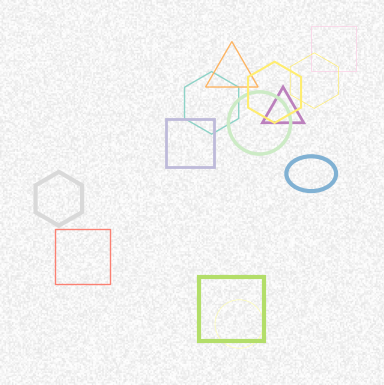[{"shape": "hexagon", "thickness": 1, "radius": 0.41, "center": [0.55, 0.733]}, {"shape": "circle", "thickness": 0.5, "radius": 0.31, "center": [0.621, 0.158]}, {"shape": "square", "thickness": 2, "radius": 0.31, "center": [0.494, 0.629]}, {"shape": "square", "thickness": 1, "radius": 0.36, "center": [0.215, 0.333]}, {"shape": "oval", "thickness": 3, "radius": 0.32, "center": [0.808, 0.549]}, {"shape": "triangle", "thickness": 1, "radius": 0.39, "center": [0.602, 0.813]}, {"shape": "square", "thickness": 3, "radius": 0.42, "center": [0.601, 0.198]}, {"shape": "square", "thickness": 0.5, "radius": 0.3, "center": [0.866, 0.874]}, {"shape": "hexagon", "thickness": 3, "radius": 0.35, "center": [0.153, 0.484]}, {"shape": "triangle", "thickness": 2, "radius": 0.31, "center": [0.735, 0.712]}, {"shape": "circle", "thickness": 2.5, "radius": 0.4, "center": [0.674, 0.681]}, {"shape": "hexagon", "thickness": 0.5, "radius": 0.36, "center": [0.816, 0.791]}, {"shape": "hexagon", "thickness": 1.5, "radius": 0.4, "center": [0.713, 0.76]}]